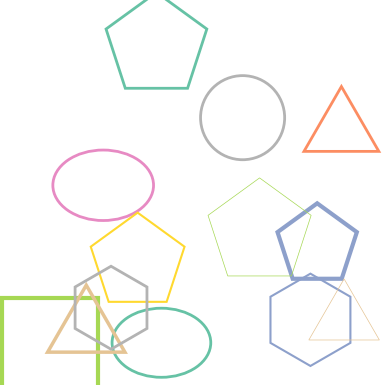[{"shape": "oval", "thickness": 2, "radius": 0.64, "center": [0.419, 0.11]}, {"shape": "pentagon", "thickness": 2, "radius": 0.69, "center": [0.406, 0.882]}, {"shape": "triangle", "thickness": 2, "radius": 0.56, "center": [0.887, 0.663]}, {"shape": "pentagon", "thickness": 3, "radius": 0.54, "center": [0.824, 0.364]}, {"shape": "hexagon", "thickness": 1.5, "radius": 0.6, "center": [0.806, 0.169]}, {"shape": "oval", "thickness": 2, "radius": 0.65, "center": [0.268, 0.519]}, {"shape": "pentagon", "thickness": 0.5, "radius": 0.7, "center": [0.674, 0.397]}, {"shape": "square", "thickness": 3, "radius": 0.62, "center": [0.129, 0.1]}, {"shape": "pentagon", "thickness": 1.5, "radius": 0.64, "center": [0.358, 0.32]}, {"shape": "triangle", "thickness": 2.5, "radius": 0.58, "center": [0.224, 0.143]}, {"shape": "triangle", "thickness": 0.5, "radius": 0.53, "center": [0.894, 0.17]}, {"shape": "hexagon", "thickness": 2, "radius": 0.54, "center": [0.288, 0.201]}, {"shape": "circle", "thickness": 2, "radius": 0.55, "center": [0.63, 0.694]}]